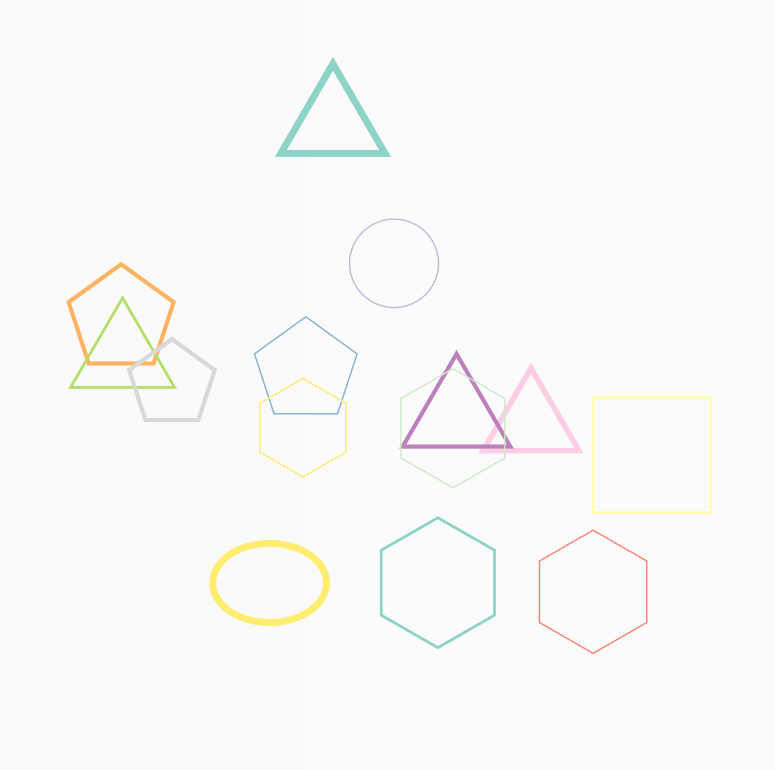[{"shape": "hexagon", "thickness": 1, "radius": 0.42, "center": [0.565, 0.243]}, {"shape": "triangle", "thickness": 2.5, "radius": 0.39, "center": [0.43, 0.84]}, {"shape": "square", "thickness": 1, "radius": 0.38, "center": [0.841, 0.41]}, {"shape": "circle", "thickness": 0.5, "radius": 0.29, "center": [0.508, 0.658]}, {"shape": "hexagon", "thickness": 0.5, "radius": 0.4, "center": [0.765, 0.231]}, {"shape": "pentagon", "thickness": 0.5, "radius": 0.35, "center": [0.395, 0.519]}, {"shape": "pentagon", "thickness": 1.5, "radius": 0.36, "center": [0.156, 0.586]}, {"shape": "triangle", "thickness": 1, "radius": 0.39, "center": [0.158, 0.536]}, {"shape": "triangle", "thickness": 2, "radius": 0.36, "center": [0.685, 0.45]}, {"shape": "pentagon", "thickness": 1.5, "radius": 0.29, "center": [0.222, 0.501]}, {"shape": "triangle", "thickness": 1.5, "radius": 0.4, "center": [0.589, 0.46]}, {"shape": "hexagon", "thickness": 0.5, "radius": 0.39, "center": [0.584, 0.444]}, {"shape": "hexagon", "thickness": 0.5, "radius": 0.32, "center": [0.391, 0.444]}, {"shape": "oval", "thickness": 2.5, "radius": 0.37, "center": [0.348, 0.243]}]